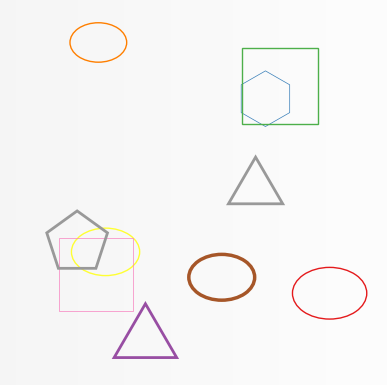[{"shape": "oval", "thickness": 1, "radius": 0.48, "center": [0.851, 0.238]}, {"shape": "hexagon", "thickness": 0.5, "radius": 0.36, "center": [0.685, 0.744]}, {"shape": "square", "thickness": 1, "radius": 0.49, "center": [0.724, 0.777]}, {"shape": "triangle", "thickness": 2, "radius": 0.47, "center": [0.375, 0.118]}, {"shape": "oval", "thickness": 1, "radius": 0.37, "center": [0.254, 0.89]}, {"shape": "oval", "thickness": 1, "radius": 0.44, "center": [0.272, 0.346]}, {"shape": "oval", "thickness": 2.5, "radius": 0.42, "center": [0.572, 0.28]}, {"shape": "square", "thickness": 0.5, "radius": 0.48, "center": [0.248, 0.287]}, {"shape": "pentagon", "thickness": 2, "radius": 0.41, "center": [0.199, 0.37]}, {"shape": "triangle", "thickness": 2, "radius": 0.4, "center": [0.66, 0.511]}]